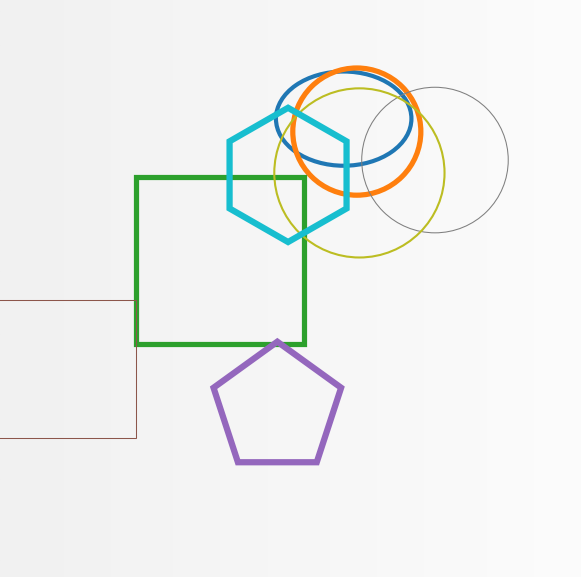[{"shape": "oval", "thickness": 2, "radius": 0.58, "center": [0.591, 0.794]}, {"shape": "circle", "thickness": 2.5, "radius": 0.55, "center": [0.614, 0.771]}, {"shape": "square", "thickness": 2.5, "radius": 0.72, "center": [0.378, 0.548]}, {"shape": "pentagon", "thickness": 3, "radius": 0.58, "center": [0.477, 0.292]}, {"shape": "square", "thickness": 0.5, "radius": 0.59, "center": [0.115, 0.36]}, {"shape": "circle", "thickness": 0.5, "radius": 0.63, "center": [0.748, 0.722]}, {"shape": "circle", "thickness": 1, "radius": 0.73, "center": [0.618, 0.7]}, {"shape": "hexagon", "thickness": 3, "radius": 0.58, "center": [0.496, 0.696]}]